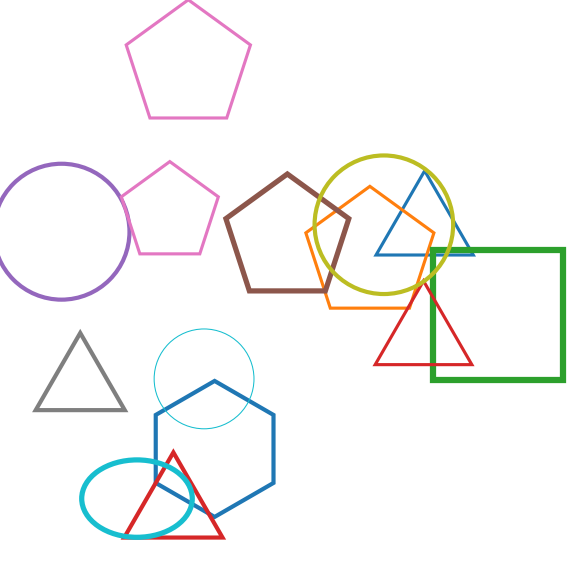[{"shape": "hexagon", "thickness": 2, "radius": 0.59, "center": [0.372, 0.222]}, {"shape": "triangle", "thickness": 1.5, "radius": 0.49, "center": [0.735, 0.606]}, {"shape": "pentagon", "thickness": 1.5, "radius": 0.58, "center": [0.64, 0.56]}, {"shape": "square", "thickness": 3, "radius": 0.56, "center": [0.863, 0.454]}, {"shape": "triangle", "thickness": 1.5, "radius": 0.48, "center": [0.733, 0.416]}, {"shape": "triangle", "thickness": 2, "radius": 0.49, "center": [0.3, 0.117]}, {"shape": "circle", "thickness": 2, "radius": 0.59, "center": [0.107, 0.598]}, {"shape": "pentagon", "thickness": 2.5, "radius": 0.56, "center": [0.498, 0.586]}, {"shape": "pentagon", "thickness": 1.5, "radius": 0.44, "center": [0.294, 0.631]}, {"shape": "pentagon", "thickness": 1.5, "radius": 0.57, "center": [0.326, 0.886]}, {"shape": "triangle", "thickness": 2, "radius": 0.45, "center": [0.139, 0.333]}, {"shape": "circle", "thickness": 2, "radius": 0.6, "center": [0.665, 0.61]}, {"shape": "circle", "thickness": 0.5, "radius": 0.43, "center": [0.353, 0.343]}, {"shape": "oval", "thickness": 2.5, "radius": 0.48, "center": [0.237, 0.136]}]